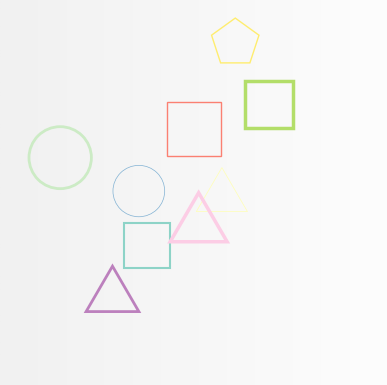[{"shape": "square", "thickness": 1.5, "radius": 0.29, "center": [0.379, 0.362]}, {"shape": "triangle", "thickness": 0.5, "radius": 0.38, "center": [0.573, 0.489]}, {"shape": "square", "thickness": 1, "radius": 0.35, "center": [0.501, 0.665]}, {"shape": "circle", "thickness": 0.5, "radius": 0.33, "center": [0.358, 0.504]}, {"shape": "square", "thickness": 2.5, "radius": 0.31, "center": [0.694, 0.729]}, {"shape": "triangle", "thickness": 2.5, "radius": 0.42, "center": [0.513, 0.415]}, {"shape": "triangle", "thickness": 2, "radius": 0.39, "center": [0.29, 0.23]}, {"shape": "circle", "thickness": 2, "radius": 0.4, "center": [0.155, 0.59]}, {"shape": "pentagon", "thickness": 1, "radius": 0.32, "center": [0.607, 0.889]}]